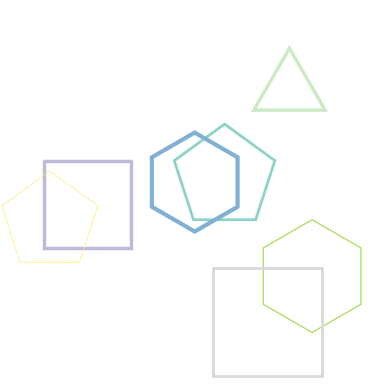[{"shape": "pentagon", "thickness": 2, "radius": 0.69, "center": [0.583, 0.54]}, {"shape": "square", "thickness": 2.5, "radius": 0.56, "center": [0.227, 0.469]}, {"shape": "hexagon", "thickness": 3, "radius": 0.64, "center": [0.506, 0.527]}, {"shape": "hexagon", "thickness": 1, "radius": 0.73, "center": [0.811, 0.283]}, {"shape": "square", "thickness": 2, "radius": 0.71, "center": [0.694, 0.163]}, {"shape": "triangle", "thickness": 2.5, "radius": 0.54, "center": [0.752, 0.768]}, {"shape": "pentagon", "thickness": 0.5, "radius": 0.66, "center": [0.129, 0.425]}]